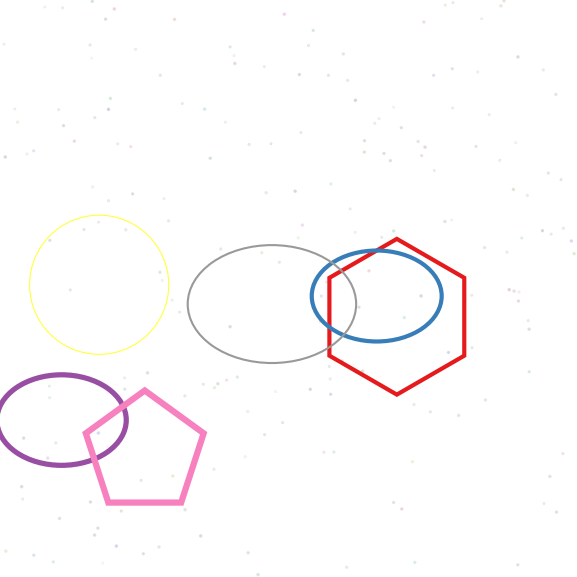[{"shape": "hexagon", "thickness": 2, "radius": 0.67, "center": [0.687, 0.451]}, {"shape": "oval", "thickness": 2, "radius": 0.56, "center": [0.652, 0.487]}, {"shape": "oval", "thickness": 2.5, "radius": 0.56, "center": [0.107, 0.272]}, {"shape": "circle", "thickness": 0.5, "radius": 0.6, "center": [0.172, 0.506]}, {"shape": "pentagon", "thickness": 3, "radius": 0.54, "center": [0.251, 0.216]}, {"shape": "oval", "thickness": 1, "radius": 0.73, "center": [0.471, 0.473]}]